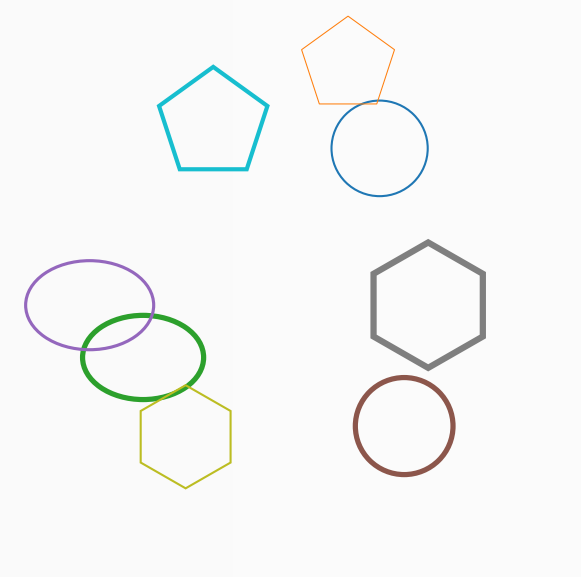[{"shape": "circle", "thickness": 1, "radius": 0.41, "center": [0.653, 0.742]}, {"shape": "pentagon", "thickness": 0.5, "radius": 0.42, "center": [0.599, 0.887]}, {"shape": "oval", "thickness": 2.5, "radius": 0.52, "center": [0.246, 0.38]}, {"shape": "oval", "thickness": 1.5, "radius": 0.55, "center": [0.154, 0.471]}, {"shape": "circle", "thickness": 2.5, "radius": 0.42, "center": [0.695, 0.261]}, {"shape": "hexagon", "thickness": 3, "radius": 0.54, "center": [0.737, 0.471]}, {"shape": "hexagon", "thickness": 1, "radius": 0.45, "center": [0.319, 0.243]}, {"shape": "pentagon", "thickness": 2, "radius": 0.49, "center": [0.367, 0.785]}]